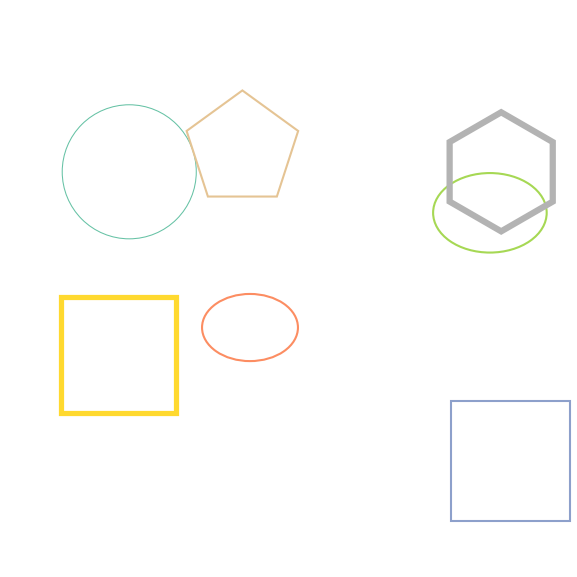[{"shape": "circle", "thickness": 0.5, "radius": 0.58, "center": [0.224, 0.702]}, {"shape": "oval", "thickness": 1, "radius": 0.42, "center": [0.433, 0.432]}, {"shape": "square", "thickness": 1, "radius": 0.52, "center": [0.884, 0.201]}, {"shape": "oval", "thickness": 1, "radius": 0.49, "center": [0.848, 0.631]}, {"shape": "square", "thickness": 2.5, "radius": 0.5, "center": [0.205, 0.384]}, {"shape": "pentagon", "thickness": 1, "radius": 0.51, "center": [0.42, 0.741]}, {"shape": "hexagon", "thickness": 3, "radius": 0.52, "center": [0.868, 0.702]}]